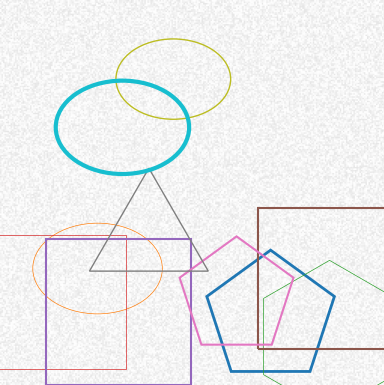[{"shape": "pentagon", "thickness": 2, "radius": 0.87, "center": [0.703, 0.176]}, {"shape": "oval", "thickness": 0.5, "radius": 0.84, "center": [0.253, 0.303]}, {"shape": "hexagon", "thickness": 0.5, "radius": 0.99, "center": [0.856, 0.126]}, {"shape": "square", "thickness": 0.5, "radius": 0.87, "center": [0.153, 0.215]}, {"shape": "square", "thickness": 1.5, "radius": 0.95, "center": [0.308, 0.19]}, {"shape": "square", "thickness": 1.5, "radius": 0.92, "center": [0.853, 0.277]}, {"shape": "pentagon", "thickness": 1.5, "radius": 0.78, "center": [0.614, 0.231]}, {"shape": "triangle", "thickness": 1, "radius": 0.89, "center": [0.387, 0.385]}, {"shape": "oval", "thickness": 1, "radius": 0.75, "center": [0.45, 0.795]}, {"shape": "oval", "thickness": 3, "radius": 0.87, "center": [0.318, 0.669]}]